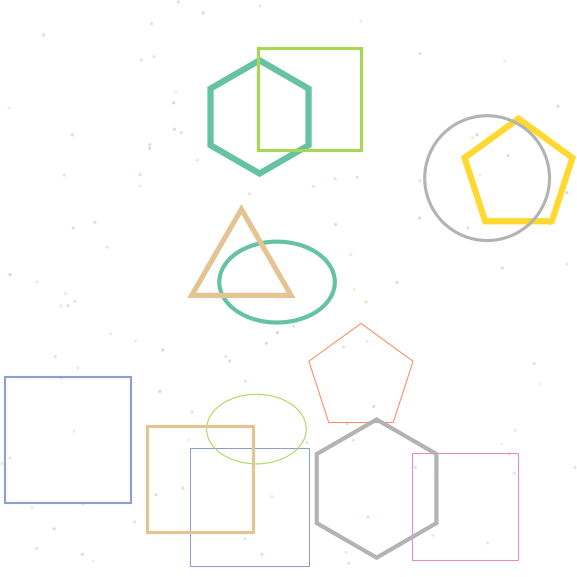[{"shape": "oval", "thickness": 2, "radius": 0.5, "center": [0.48, 0.511]}, {"shape": "hexagon", "thickness": 3, "radius": 0.49, "center": [0.449, 0.797]}, {"shape": "pentagon", "thickness": 0.5, "radius": 0.47, "center": [0.625, 0.344]}, {"shape": "square", "thickness": 1, "radius": 0.54, "center": [0.117, 0.237]}, {"shape": "square", "thickness": 0.5, "radius": 0.51, "center": [0.433, 0.122]}, {"shape": "square", "thickness": 0.5, "radius": 0.46, "center": [0.805, 0.122]}, {"shape": "oval", "thickness": 0.5, "radius": 0.43, "center": [0.444, 0.256]}, {"shape": "square", "thickness": 1.5, "radius": 0.44, "center": [0.536, 0.828]}, {"shape": "pentagon", "thickness": 3, "radius": 0.49, "center": [0.898, 0.695]}, {"shape": "square", "thickness": 1.5, "radius": 0.46, "center": [0.346, 0.17]}, {"shape": "triangle", "thickness": 2.5, "radius": 0.5, "center": [0.418, 0.537]}, {"shape": "circle", "thickness": 1.5, "radius": 0.54, "center": [0.843, 0.691]}, {"shape": "hexagon", "thickness": 2, "radius": 0.6, "center": [0.652, 0.153]}]